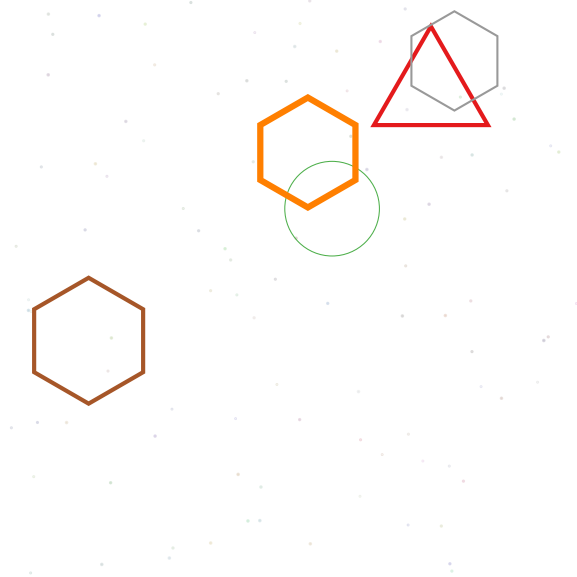[{"shape": "triangle", "thickness": 2, "radius": 0.57, "center": [0.746, 0.84]}, {"shape": "circle", "thickness": 0.5, "radius": 0.41, "center": [0.575, 0.638]}, {"shape": "hexagon", "thickness": 3, "radius": 0.48, "center": [0.533, 0.735]}, {"shape": "hexagon", "thickness": 2, "radius": 0.54, "center": [0.153, 0.409]}, {"shape": "hexagon", "thickness": 1, "radius": 0.43, "center": [0.787, 0.894]}]